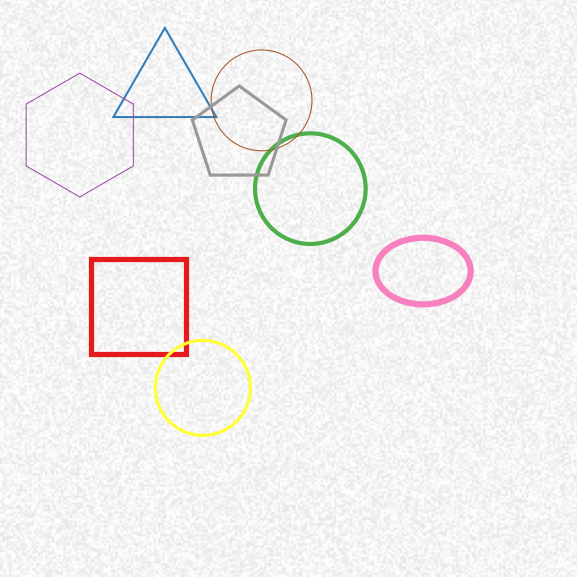[{"shape": "square", "thickness": 2.5, "radius": 0.41, "center": [0.24, 0.469]}, {"shape": "triangle", "thickness": 1, "radius": 0.51, "center": [0.285, 0.848]}, {"shape": "circle", "thickness": 2, "radius": 0.48, "center": [0.537, 0.672]}, {"shape": "hexagon", "thickness": 0.5, "radius": 0.54, "center": [0.138, 0.765]}, {"shape": "circle", "thickness": 1.5, "radius": 0.41, "center": [0.351, 0.328]}, {"shape": "circle", "thickness": 0.5, "radius": 0.44, "center": [0.453, 0.825]}, {"shape": "oval", "thickness": 3, "radius": 0.41, "center": [0.733, 0.53]}, {"shape": "pentagon", "thickness": 1.5, "radius": 0.43, "center": [0.414, 0.765]}]